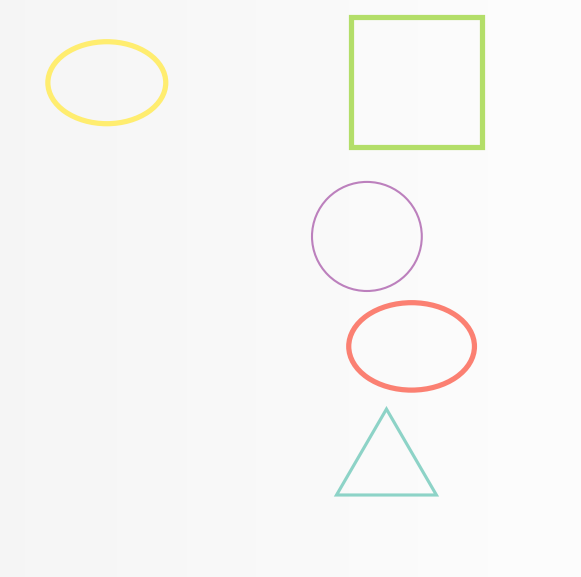[{"shape": "triangle", "thickness": 1.5, "radius": 0.5, "center": [0.665, 0.192]}, {"shape": "oval", "thickness": 2.5, "radius": 0.54, "center": [0.708, 0.399]}, {"shape": "square", "thickness": 2.5, "radius": 0.56, "center": [0.716, 0.858]}, {"shape": "circle", "thickness": 1, "radius": 0.47, "center": [0.631, 0.59]}, {"shape": "oval", "thickness": 2.5, "radius": 0.51, "center": [0.184, 0.856]}]